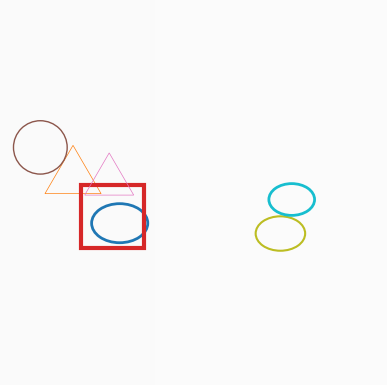[{"shape": "oval", "thickness": 2, "radius": 0.36, "center": [0.309, 0.42]}, {"shape": "triangle", "thickness": 0.5, "radius": 0.42, "center": [0.188, 0.539]}, {"shape": "square", "thickness": 3, "radius": 0.41, "center": [0.29, 0.438]}, {"shape": "circle", "thickness": 1, "radius": 0.35, "center": [0.104, 0.617]}, {"shape": "triangle", "thickness": 0.5, "radius": 0.37, "center": [0.282, 0.53]}, {"shape": "oval", "thickness": 1.5, "radius": 0.32, "center": [0.724, 0.393]}, {"shape": "oval", "thickness": 2, "radius": 0.29, "center": [0.753, 0.482]}]